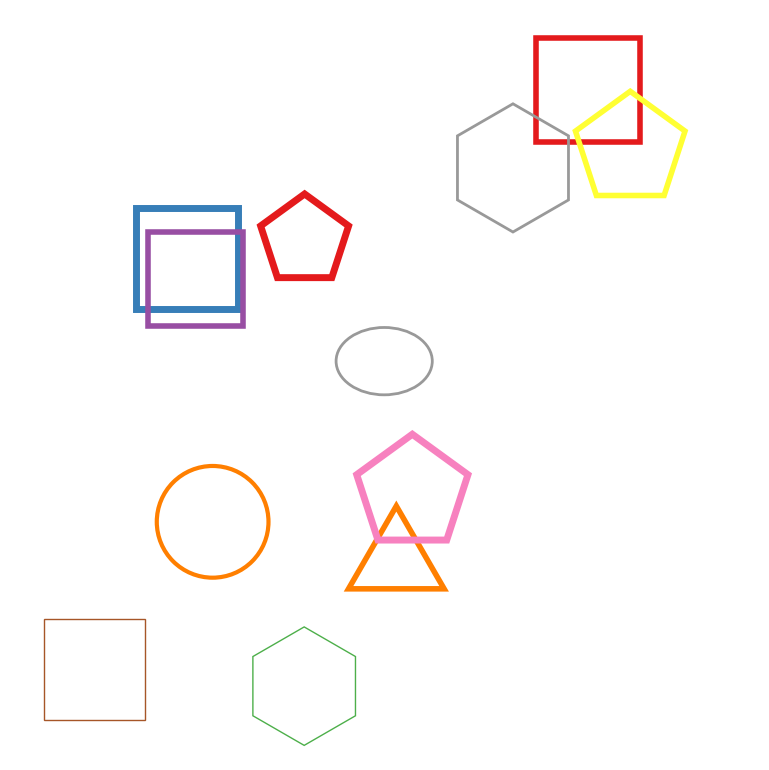[{"shape": "square", "thickness": 2, "radius": 0.34, "center": [0.764, 0.883]}, {"shape": "pentagon", "thickness": 2.5, "radius": 0.3, "center": [0.396, 0.688]}, {"shape": "square", "thickness": 2.5, "radius": 0.33, "center": [0.243, 0.664]}, {"shape": "hexagon", "thickness": 0.5, "radius": 0.38, "center": [0.395, 0.109]}, {"shape": "square", "thickness": 2, "radius": 0.31, "center": [0.254, 0.638]}, {"shape": "circle", "thickness": 1.5, "radius": 0.36, "center": [0.276, 0.322]}, {"shape": "triangle", "thickness": 2, "radius": 0.36, "center": [0.515, 0.271]}, {"shape": "pentagon", "thickness": 2, "radius": 0.37, "center": [0.819, 0.807]}, {"shape": "square", "thickness": 0.5, "radius": 0.33, "center": [0.123, 0.131]}, {"shape": "pentagon", "thickness": 2.5, "radius": 0.38, "center": [0.535, 0.36]}, {"shape": "oval", "thickness": 1, "radius": 0.31, "center": [0.499, 0.531]}, {"shape": "hexagon", "thickness": 1, "radius": 0.42, "center": [0.666, 0.782]}]